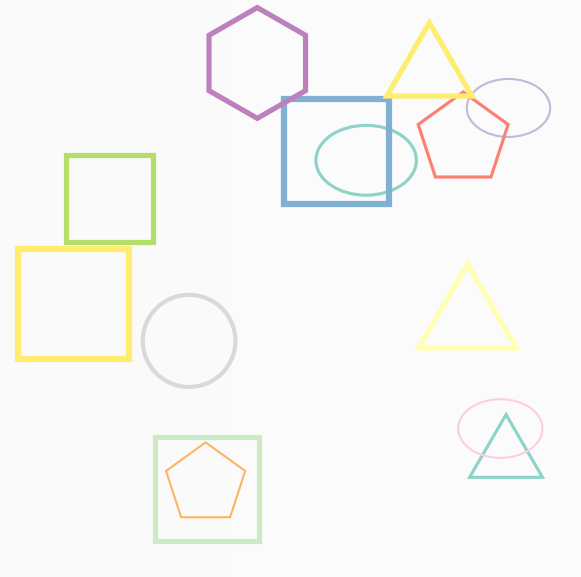[{"shape": "triangle", "thickness": 1.5, "radius": 0.36, "center": [0.871, 0.209]}, {"shape": "oval", "thickness": 1.5, "radius": 0.43, "center": [0.63, 0.722]}, {"shape": "triangle", "thickness": 2.5, "radius": 0.48, "center": [0.804, 0.445]}, {"shape": "oval", "thickness": 1, "radius": 0.36, "center": [0.875, 0.812]}, {"shape": "pentagon", "thickness": 1.5, "radius": 0.41, "center": [0.797, 0.758]}, {"shape": "square", "thickness": 3, "radius": 0.45, "center": [0.579, 0.737]}, {"shape": "pentagon", "thickness": 1, "radius": 0.36, "center": [0.354, 0.161]}, {"shape": "square", "thickness": 2.5, "radius": 0.37, "center": [0.188, 0.655]}, {"shape": "oval", "thickness": 1, "radius": 0.36, "center": [0.861, 0.257]}, {"shape": "circle", "thickness": 2, "radius": 0.4, "center": [0.325, 0.409]}, {"shape": "hexagon", "thickness": 2.5, "radius": 0.48, "center": [0.443, 0.89]}, {"shape": "square", "thickness": 2.5, "radius": 0.45, "center": [0.356, 0.153]}, {"shape": "triangle", "thickness": 2.5, "radius": 0.42, "center": [0.739, 0.875]}, {"shape": "square", "thickness": 3, "radius": 0.48, "center": [0.127, 0.473]}]